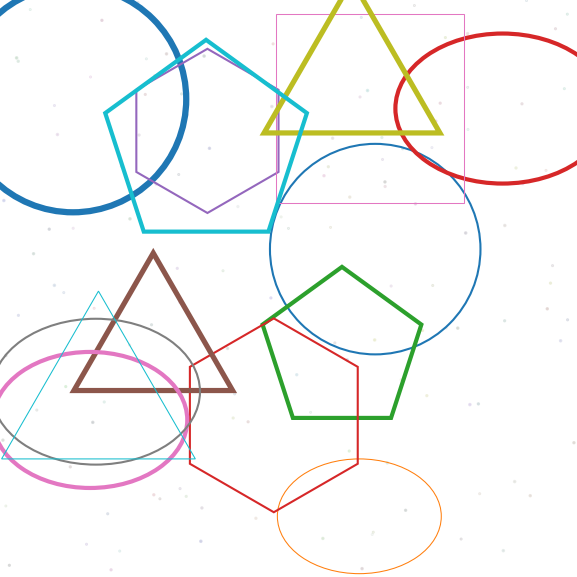[{"shape": "circle", "thickness": 3, "radius": 0.98, "center": [0.126, 0.828]}, {"shape": "circle", "thickness": 1, "radius": 0.91, "center": [0.65, 0.568]}, {"shape": "oval", "thickness": 0.5, "radius": 0.71, "center": [0.622, 0.105]}, {"shape": "pentagon", "thickness": 2, "radius": 0.72, "center": [0.592, 0.392]}, {"shape": "hexagon", "thickness": 1, "radius": 0.84, "center": [0.474, 0.28]}, {"shape": "oval", "thickness": 2, "radius": 0.93, "center": [0.87, 0.811]}, {"shape": "hexagon", "thickness": 1, "radius": 0.71, "center": [0.359, 0.772]}, {"shape": "triangle", "thickness": 2.5, "radius": 0.79, "center": [0.265, 0.402]}, {"shape": "oval", "thickness": 2, "radius": 0.84, "center": [0.156, 0.272]}, {"shape": "square", "thickness": 0.5, "radius": 0.82, "center": [0.641, 0.812]}, {"shape": "oval", "thickness": 1, "radius": 0.9, "center": [0.166, 0.321]}, {"shape": "triangle", "thickness": 2.5, "radius": 0.88, "center": [0.609, 0.857]}, {"shape": "pentagon", "thickness": 2, "radius": 0.92, "center": [0.357, 0.747]}, {"shape": "triangle", "thickness": 0.5, "radius": 0.97, "center": [0.17, 0.301]}]